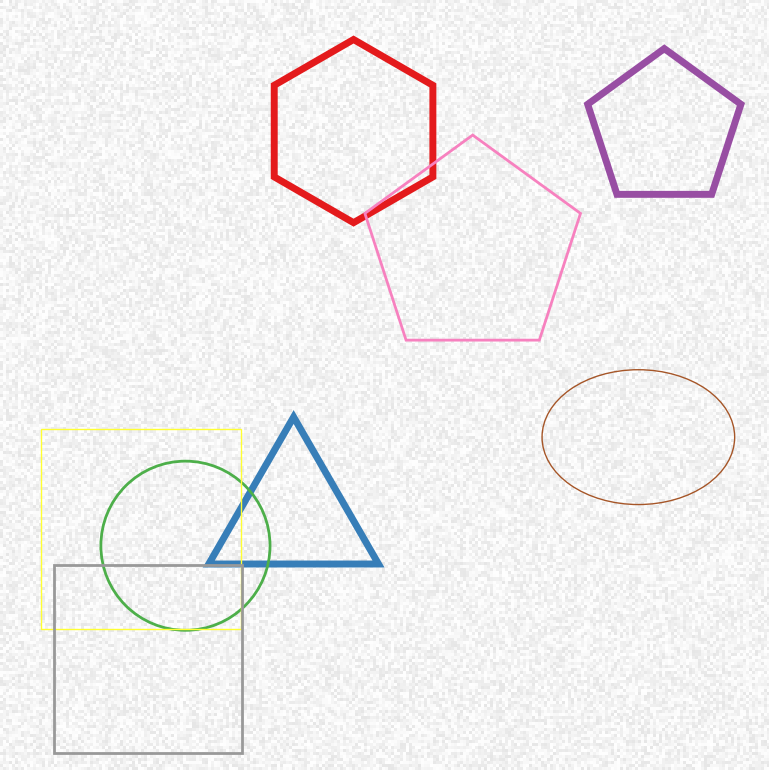[{"shape": "hexagon", "thickness": 2.5, "radius": 0.59, "center": [0.459, 0.83]}, {"shape": "triangle", "thickness": 2.5, "radius": 0.64, "center": [0.381, 0.331]}, {"shape": "circle", "thickness": 1, "radius": 0.55, "center": [0.241, 0.291]}, {"shape": "pentagon", "thickness": 2.5, "radius": 0.52, "center": [0.863, 0.832]}, {"shape": "square", "thickness": 0.5, "radius": 0.65, "center": [0.183, 0.313]}, {"shape": "oval", "thickness": 0.5, "radius": 0.63, "center": [0.829, 0.432]}, {"shape": "pentagon", "thickness": 1, "radius": 0.74, "center": [0.614, 0.677]}, {"shape": "square", "thickness": 1, "radius": 0.61, "center": [0.192, 0.144]}]